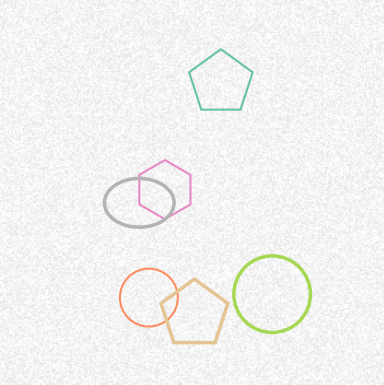[{"shape": "pentagon", "thickness": 1.5, "radius": 0.43, "center": [0.574, 0.785]}, {"shape": "circle", "thickness": 1.5, "radius": 0.38, "center": [0.387, 0.227]}, {"shape": "hexagon", "thickness": 1.5, "radius": 0.38, "center": [0.428, 0.507]}, {"shape": "circle", "thickness": 2.5, "radius": 0.5, "center": [0.707, 0.236]}, {"shape": "pentagon", "thickness": 2.5, "radius": 0.46, "center": [0.505, 0.184]}, {"shape": "oval", "thickness": 2.5, "radius": 0.45, "center": [0.362, 0.473]}]